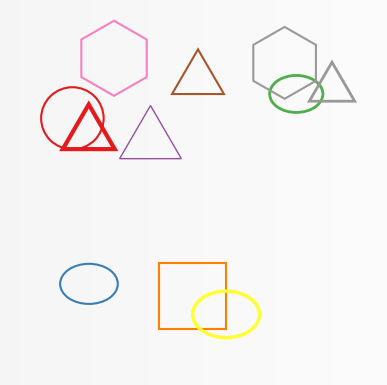[{"shape": "triangle", "thickness": 3, "radius": 0.39, "center": [0.229, 0.651]}, {"shape": "circle", "thickness": 1.5, "radius": 0.4, "center": [0.187, 0.693]}, {"shape": "oval", "thickness": 1.5, "radius": 0.37, "center": [0.23, 0.263]}, {"shape": "oval", "thickness": 2, "radius": 0.34, "center": [0.765, 0.756]}, {"shape": "triangle", "thickness": 1, "radius": 0.46, "center": [0.388, 0.634]}, {"shape": "square", "thickness": 1.5, "radius": 0.43, "center": [0.497, 0.23]}, {"shape": "oval", "thickness": 2.5, "radius": 0.43, "center": [0.583, 0.183]}, {"shape": "triangle", "thickness": 1.5, "radius": 0.39, "center": [0.511, 0.794]}, {"shape": "hexagon", "thickness": 1.5, "radius": 0.49, "center": [0.294, 0.849]}, {"shape": "hexagon", "thickness": 1.5, "radius": 0.47, "center": [0.735, 0.837]}, {"shape": "triangle", "thickness": 2, "radius": 0.34, "center": [0.857, 0.771]}]